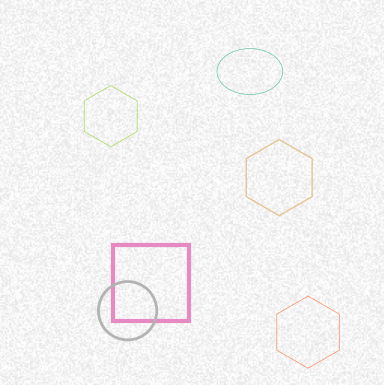[{"shape": "oval", "thickness": 0.5, "radius": 0.43, "center": [0.649, 0.814]}, {"shape": "hexagon", "thickness": 0.5, "radius": 0.47, "center": [0.8, 0.137]}, {"shape": "square", "thickness": 3, "radius": 0.5, "center": [0.393, 0.265]}, {"shape": "hexagon", "thickness": 0.5, "radius": 0.4, "center": [0.288, 0.698]}, {"shape": "hexagon", "thickness": 1, "radius": 0.49, "center": [0.725, 0.539]}, {"shape": "circle", "thickness": 2, "radius": 0.38, "center": [0.331, 0.193]}]